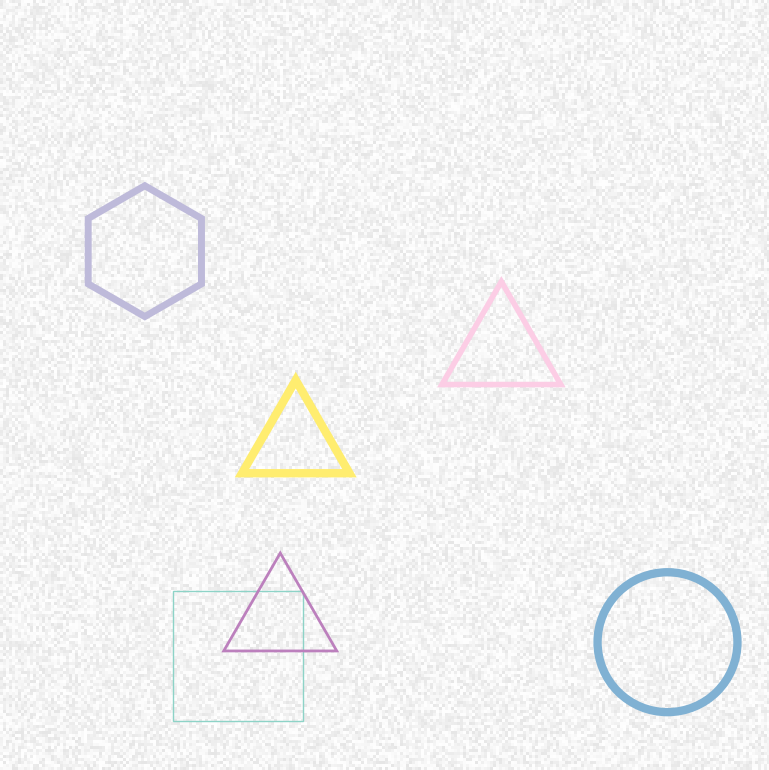[{"shape": "square", "thickness": 0.5, "radius": 0.42, "center": [0.309, 0.148]}, {"shape": "hexagon", "thickness": 2.5, "radius": 0.42, "center": [0.188, 0.674]}, {"shape": "circle", "thickness": 3, "radius": 0.45, "center": [0.867, 0.166]}, {"shape": "triangle", "thickness": 2, "radius": 0.45, "center": [0.651, 0.545]}, {"shape": "triangle", "thickness": 1, "radius": 0.42, "center": [0.364, 0.197]}, {"shape": "triangle", "thickness": 3, "radius": 0.4, "center": [0.384, 0.426]}]